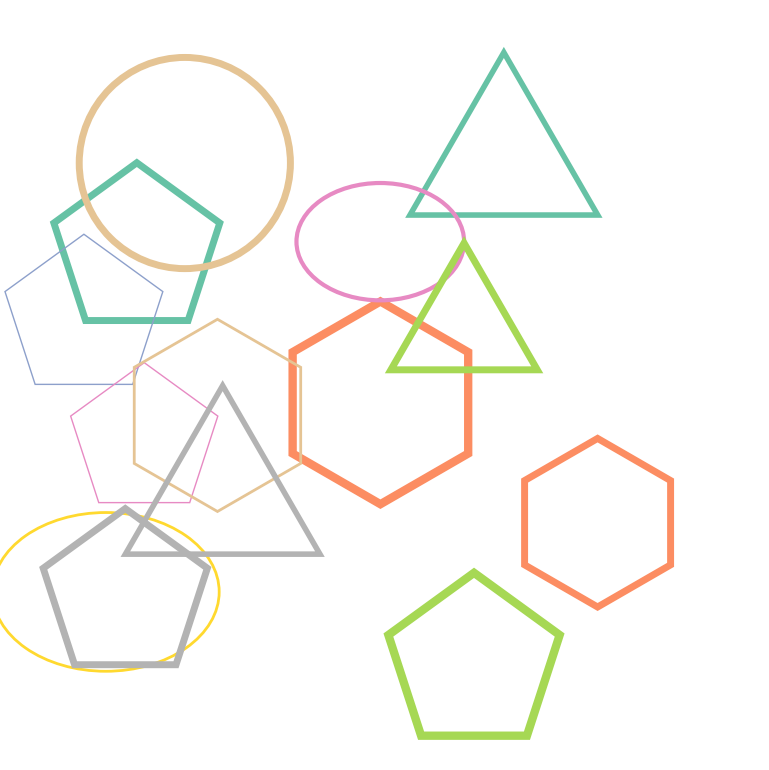[{"shape": "pentagon", "thickness": 2.5, "radius": 0.57, "center": [0.178, 0.675]}, {"shape": "triangle", "thickness": 2, "radius": 0.7, "center": [0.654, 0.791]}, {"shape": "hexagon", "thickness": 2.5, "radius": 0.55, "center": [0.776, 0.321]}, {"shape": "hexagon", "thickness": 3, "radius": 0.66, "center": [0.494, 0.477]}, {"shape": "pentagon", "thickness": 0.5, "radius": 0.54, "center": [0.109, 0.588]}, {"shape": "pentagon", "thickness": 0.5, "radius": 0.5, "center": [0.187, 0.429]}, {"shape": "oval", "thickness": 1.5, "radius": 0.54, "center": [0.494, 0.686]}, {"shape": "triangle", "thickness": 2.5, "radius": 0.55, "center": [0.603, 0.575]}, {"shape": "pentagon", "thickness": 3, "radius": 0.58, "center": [0.616, 0.139]}, {"shape": "oval", "thickness": 1, "radius": 0.74, "center": [0.137, 0.231]}, {"shape": "circle", "thickness": 2.5, "radius": 0.69, "center": [0.24, 0.788]}, {"shape": "hexagon", "thickness": 1, "radius": 0.62, "center": [0.282, 0.461]}, {"shape": "triangle", "thickness": 2, "radius": 0.73, "center": [0.289, 0.353]}, {"shape": "pentagon", "thickness": 2.5, "radius": 0.56, "center": [0.163, 0.227]}]